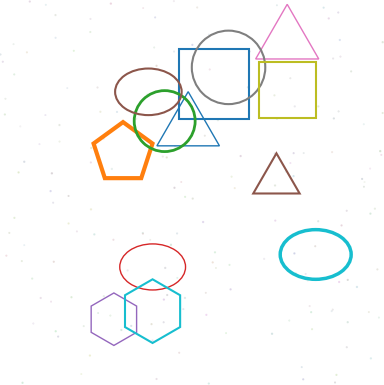[{"shape": "triangle", "thickness": 1, "radius": 0.47, "center": [0.489, 0.668]}, {"shape": "square", "thickness": 1.5, "radius": 0.46, "center": [0.556, 0.782]}, {"shape": "pentagon", "thickness": 3, "radius": 0.4, "center": [0.32, 0.602]}, {"shape": "circle", "thickness": 2, "radius": 0.4, "center": [0.428, 0.685]}, {"shape": "oval", "thickness": 1, "radius": 0.43, "center": [0.396, 0.307]}, {"shape": "hexagon", "thickness": 1, "radius": 0.34, "center": [0.296, 0.171]}, {"shape": "oval", "thickness": 1.5, "radius": 0.43, "center": [0.385, 0.762]}, {"shape": "triangle", "thickness": 1.5, "radius": 0.35, "center": [0.718, 0.532]}, {"shape": "triangle", "thickness": 1, "radius": 0.47, "center": [0.746, 0.894]}, {"shape": "circle", "thickness": 1.5, "radius": 0.48, "center": [0.594, 0.825]}, {"shape": "square", "thickness": 1.5, "radius": 0.37, "center": [0.747, 0.766]}, {"shape": "hexagon", "thickness": 1.5, "radius": 0.41, "center": [0.396, 0.192]}, {"shape": "oval", "thickness": 2.5, "radius": 0.46, "center": [0.82, 0.339]}]